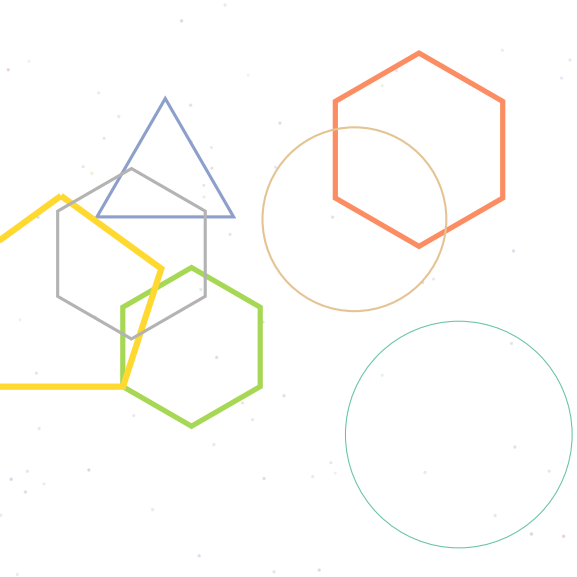[{"shape": "circle", "thickness": 0.5, "radius": 0.98, "center": [0.794, 0.247]}, {"shape": "hexagon", "thickness": 2.5, "radius": 0.84, "center": [0.726, 0.74]}, {"shape": "triangle", "thickness": 1.5, "radius": 0.68, "center": [0.286, 0.692]}, {"shape": "hexagon", "thickness": 2.5, "radius": 0.69, "center": [0.332, 0.398]}, {"shape": "pentagon", "thickness": 3, "radius": 0.91, "center": [0.106, 0.477]}, {"shape": "circle", "thickness": 1, "radius": 0.8, "center": [0.614, 0.62]}, {"shape": "hexagon", "thickness": 1.5, "radius": 0.74, "center": [0.228, 0.56]}]